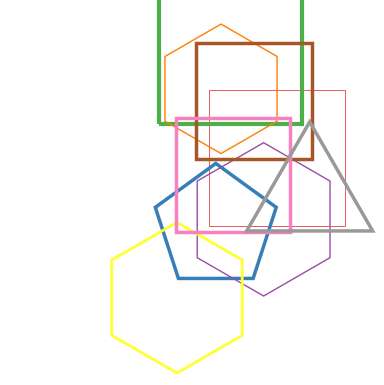[{"shape": "square", "thickness": 0.5, "radius": 0.88, "center": [0.72, 0.589]}, {"shape": "pentagon", "thickness": 2.5, "radius": 0.83, "center": [0.56, 0.41]}, {"shape": "square", "thickness": 3, "radius": 0.93, "center": [0.598, 0.864]}, {"shape": "hexagon", "thickness": 1, "radius": 1.0, "center": [0.685, 0.43]}, {"shape": "hexagon", "thickness": 1, "radius": 0.84, "center": [0.574, 0.769]}, {"shape": "hexagon", "thickness": 2, "radius": 0.98, "center": [0.46, 0.227]}, {"shape": "square", "thickness": 2.5, "radius": 0.75, "center": [0.659, 0.737]}, {"shape": "square", "thickness": 2.5, "radius": 0.74, "center": [0.604, 0.544]}, {"shape": "triangle", "thickness": 2.5, "radius": 0.94, "center": [0.804, 0.495]}]